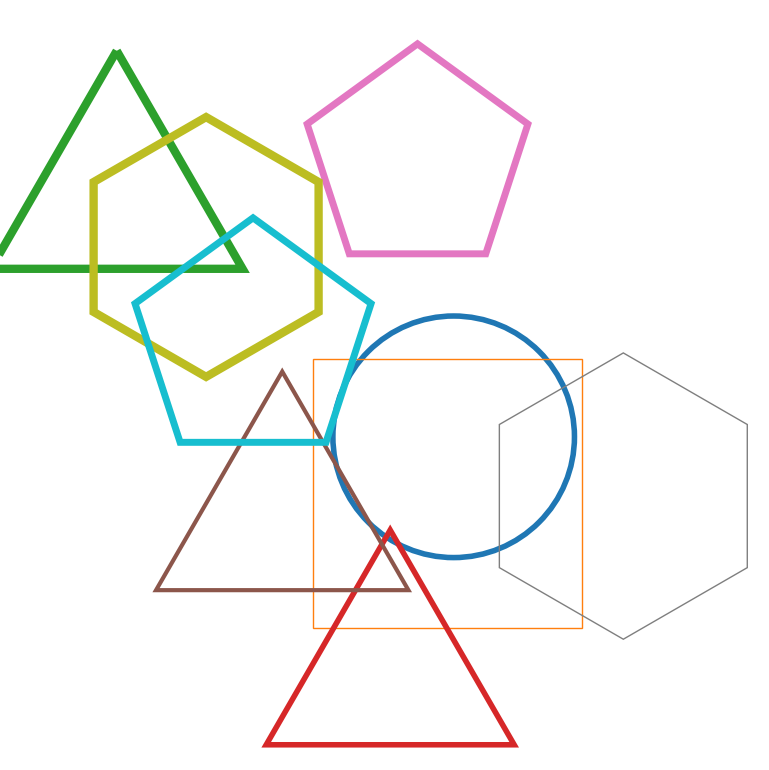[{"shape": "circle", "thickness": 2, "radius": 0.78, "center": [0.589, 0.433]}, {"shape": "square", "thickness": 0.5, "radius": 0.87, "center": [0.581, 0.359]}, {"shape": "triangle", "thickness": 3, "radius": 0.94, "center": [0.152, 0.745]}, {"shape": "triangle", "thickness": 2, "radius": 0.93, "center": [0.507, 0.126]}, {"shape": "triangle", "thickness": 1.5, "radius": 0.95, "center": [0.367, 0.328]}, {"shape": "pentagon", "thickness": 2.5, "radius": 0.75, "center": [0.542, 0.792]}, {"shape": "hexagon", "thickness": 0.5, "radius": 0.93, "center": [0.81, 0.356]}, {"shape": "hexagon", "thickness": 3, "radius": 0.84, "center": [0.268, 0.679]}, {"shape": "pentagon", "thickness": 2.5, "radius": 0.81, "center": [0.329, 0.556]}]